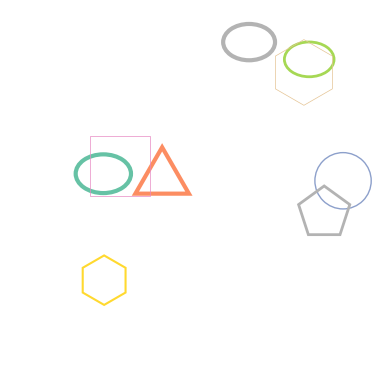[{"shape": "oval", "thickness": 3, "radius": 0.36, "center": [0.268, 0.549]}, {"shape": "triangle", "thickness": 3, "radius": 0.4, "center": [0.421, 0.537]}, {"shape": "circle", "thickness": 1, "radius": 0.37, "center": [0.891, 0.53]}, {"shape": "square", "thickness": 0.5, "radius": 0.39, "center": [0.312, 0.569]}, {"shape": "oval", "thickness": 2, "radius": 0.32, "center": [0.803, 0.846]}, {"shape": "hexagon", "thickness": 1.5, "radius": 0.32, "center": [0.27, 0.272]}, {"shape": "hexagon", "thickness": 0.5, "radius": 0.43, "center": [0.789, 0.812]}, {"shape": "pentagon", "thickness": 2, "radius": 0.35, "center": [0.842, 0.447]}, {"shape": "oval", "thickness": 3, "radius": 0.34, "center": [0.647, 0.891]}]